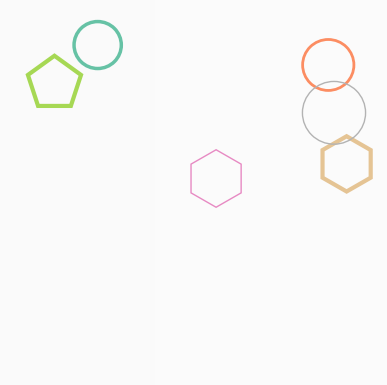[{"shape": "circle", "thickness": 2.5, "radius": 0.3, "center": [0.252, 0.883]}, {"shape": "circle", "thickness": 2, "radius": 0.33, "center": [0.847, 0.831]}, {"shape": "hexagon", "thickness": 1, "radius": 0.37, "center": [0.558, 0.536]}, {"shape": "pentagon", "thickness": 3, "radius": 0.36, "center": [0.141, 0.783]}, {"shape": "hexagon", "thickness": 3, "radius": 0.36, "center": [0.894, 0.574]}, {"shape": "circle", "thickness": 1, "radius": 0.41, "center": [0.862, 0.707]}]